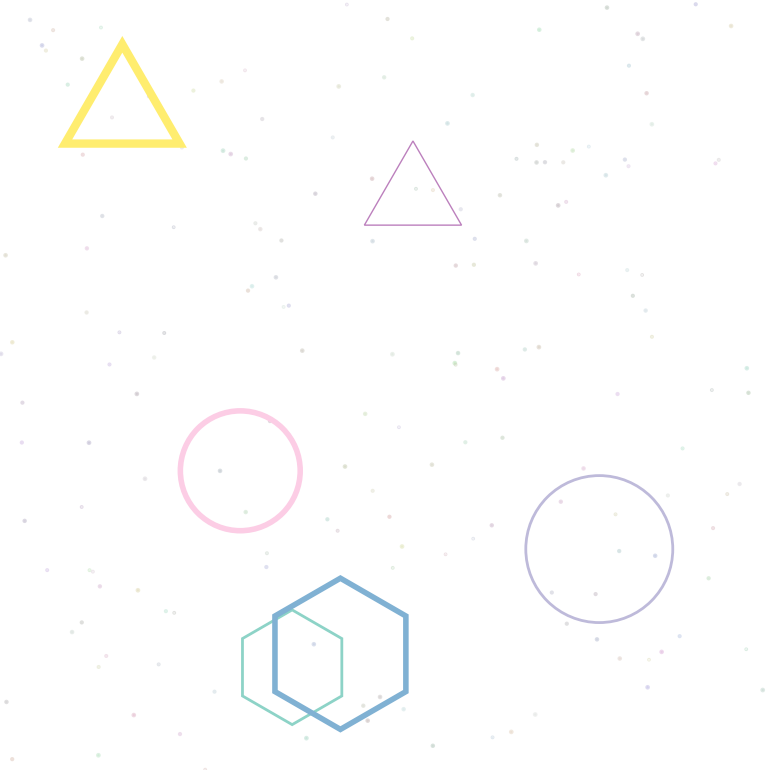[{"shape": "hexagon", "thickness": 1, "radius": 0.37, "center": [0.379, 0.133]}, {"shape": "circle", "thickness": 1, "radius": 0.48, "center": [0.778, 0.287]}, {"shape": "hexagon", "thickness": 2, "radius": 0.49, "center": [0.442, 0.151]}, {"shape": "circle", "thickness": 2, "radius": 0.39, "center": [0.312, 0.389]}, {"shape": "triangle", "thickness": 0.5, "radius": 0.36, "center": [0.536, 0.744]}, {"shape": "triangle", "thickness": 3, "radius": 0.43, "center": [0.159, 0.857]}]